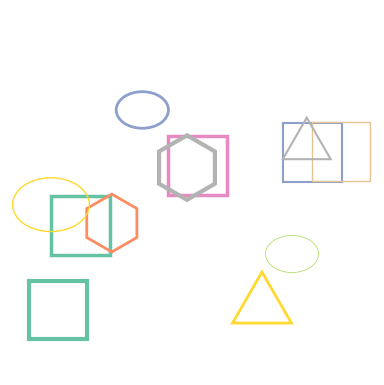[{"shape": "square", "thickness": 3, "radius": 0.38, "center": [0.151, 0.195]}, {"shape": "square", "thickness": 2.5, "radius": 0.38, "center": [0.209, 0.414]}, {"shape": "hexagon", "thickness": 2, "radius": 0.38, "center": [0.29, 0.421]}, {"shape": "square", "thickness": 1.5, "radius": 0.39, "center": [0.812, 0.603]}, {"shape": "oval", "thickness": 2, "radius": 0.34, "center": [0.37, 0.714]}, {"shape": "square", "thickness": 2.5, "radius": 0.39, "center": [0.513, 0.57]}, {"shape": "oval", "thickness": 0.5, "radius": 0.34, "center": [0.759, 0.34]}, {"shape": "triangle", "thickness": 2, "radius": 0.44, "center": [0.68, 0.205]}, {"shape": "oval", "thickness": 1, "radius": 0.5, "center": [0.132, 0.468]}, {"shape": "square", "thickness": 1, "radius": 0.38, "center": [0.886, 0.606]}, {"shape": "hexagon", "thickness": 3, "radius": 0.42, "center": [0.486, 0.565]}, {"shape": "triangle", "thickness": 1.5, "radius": 0.36, "center": [0.797, 0.622]}]